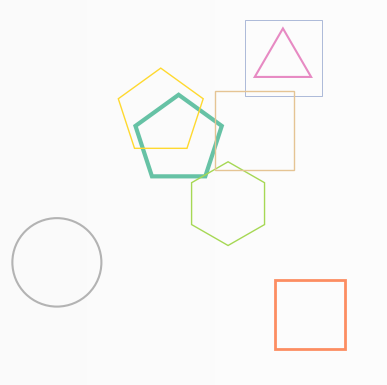[{"shape": "pentagon", "thickness": 3, "radius": 0.59, "center": [0.461, 0.637]}, {"shape": "square", "thickness": 2, "radius": 0.45, "center": [0.799, 0.183]}, {"shape": "square", "thickness": 0.5, "radius": 0.49, "center": [0.731, 0.85]}, {"shape": "triangle", "thickness": 1.5, "radius": 0.42, "center": [0.73, 0.842]}, {"shape": "hexagon", "thickness": 1, "radius": 0.54, "center": [0.589, 0.471]}, {"shape": "pentagon", "thickness": 1, "radius": 0.58, "center": [0.415, 0.708]}, {"shape": "square", "thickness": 1, "radius": 0.51, "center": [0.656, 0.661]}, {"shape": "circle", "thickness": 1.5, "radius": 0.57, "center": [0.147, 0.319]}]